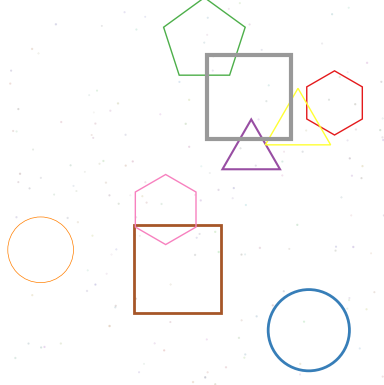[{"shape": "hexagon", "thickness": 1, "radius": 0.42, "center": [0.869, 0.733]}, {"shape": "circle", "thickness": 2, "radius": 0.53, "center": [0.802, 0.142]}, {"shape": "pentagon", "thickness": 1, "radius": 0.56, "center": [0.531, 0.895]}, {"shape": "triangle", "thickness": 1.5, "radius": 0.43, "center": [0.653, 0.603]}, {"shape": "circle", "thickness": 0.5, "radius": 0.43, "center": [0.106, 0.351]}, {"shape": "triangle", "thickness": 1, "radius": 0.49, "center": [0.774, 0.673]}, {"shape": "square", "thickness": 2, "radius": 0.57, "center": [0.46, 0.301]}, {"shape": "hexagon", "thickness": 1, "radius": 0.45, "center": [0.43, 0.456]}, {"shape": "square", "thickness": 3, "radius": 0.55, "center": [0.646, 0.749]}]